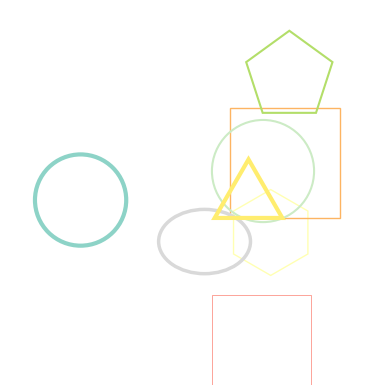[{"shape": "circle", "thickness": 3, "radius": 0.59, "center": [0.209, 0.48]}, {"shape": "hexagon", "thickness": 1, "radius": 0.56, "center": [0.703, 0.396]}, {"shape": "square", "thickness": 0.5, "radius": 0.65, "center": [0.679, 0.105]}, {"shape": "square", "thickness": 1, "radius": 0.71, "center": [0.741, 0.576]}, {"shape": "pentagon", "thickness": 1.5, "radius": 0.59, "center": [0.752, 0.802]}, {"shape": "oval", "thickness": 2.5, "radius": 0.6, "center": [0.531, 0.373]}, {"shape": "circle", "thickness": 1.5, "radius": 0.66, "center": [0.683, 0.556]}, {"shape": "triangle", "thickness": 3, "radius": 0.51, "center": [0.645, 0.485]}]